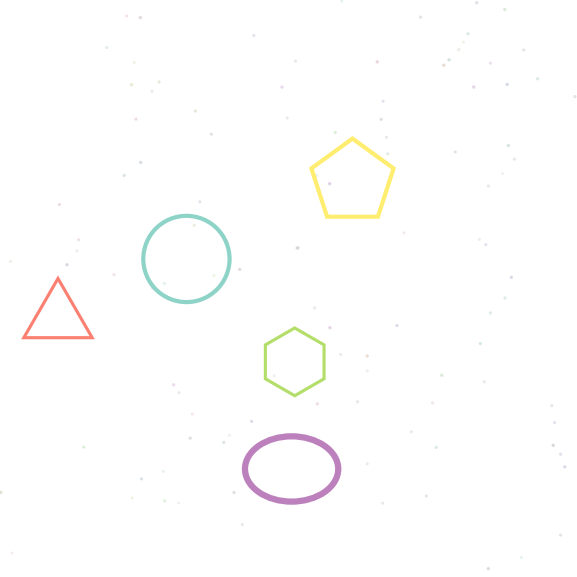[{"shape": "circle", "thickness": 2, "radius": 0.37, "center": [0.323, 0.551]}, {"shape": "triangle", "thickness": 1.5, "radius": 0.34, "center": [0.1, 0.449]}, {"shape": "hexagon", "thickness": 1.5, "radius": 0.29, "center": [0.51, 0.373]}, {"shape": "oval", "thickness": 3, "radius": 0.4, "center": [0.505, 0.187]}, {"shape": "pentagon", "thickness": 2, "radius": 0.37, "center": [0.61, 0.684]}]